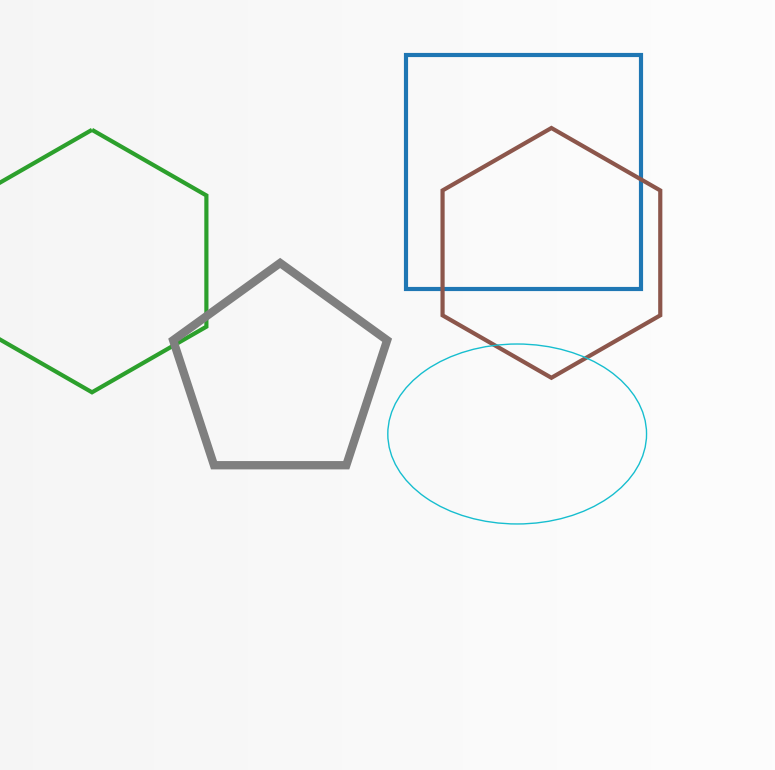[{"shape": "square", "thickness": 1.5, "radius": 0.76, "center": [0.675, 0.777]}, {"shape": "hexagon", "thickness": 1.5, "radius": 0.85, "center": [0.119, 0.661]}, {"shape": "hexagon", "thickness": 1.5, "radius": 0.81, "center": [0.712, 0.672]}, {"shape": "pentagon", "thickness": 3, "radius": 0.73, "center": [0.361, 0.513]}, {"shape": "oval", "thickness": 0.5, "radius": 0.83, "center": [0.667, 0.436]}]